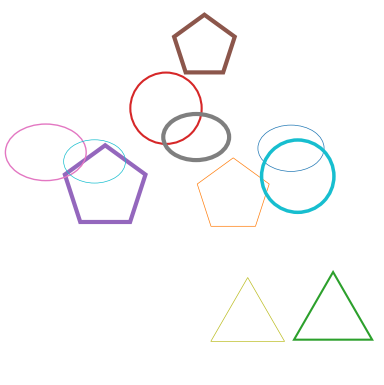[{"shape": "oval", "thickness": 0.5, "radius": 0.43, "center": [0.756, 0.615]}, {"shape": "pentagon", "thickness": 0.5, "radius": 0.49, "center": [0.606, 0.492]}, {"shape": "triangle", "thickness": 1.5, "radius": 0.59, "center": [0.865, 0.176]}, {"shape": "circle", "thickness": 1.5, "radius": 0.46, "center": [0.431, 0.719]}, {"shape": "pentagon", "thickness": 3, "radius": 0.55, "center": [0.273, 0.513]}, {"shape": "pentagon", "thickness": 3, "radius": 0.41, "center": [0.531, 0.879]}, {"shape": "oval", "thickness": 1, "radius": 0.52, "center": [0.119, 0.604]}, {"shape": "oval", "thickness": 3, "radius": 0.43, "center": [0.51, 0.644]}, {"shape": "triangle", "thickness": 0.5, "radius": 0.55, "center": [0.643, 0.169]}, {"shape": "oval", "thickness": 0.5, "radius": 0.4, "center": [0.246, 0.581]}, {"shape": "circle", "thickness": 2.5, "radius": 0.47, "center": [0.773, 0.542]}]